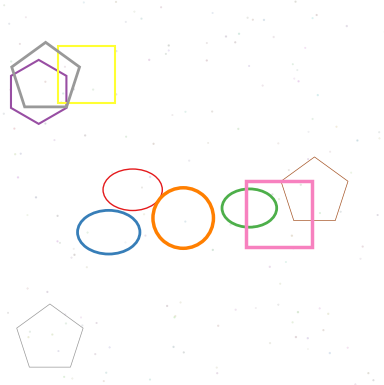[{"shape": "oval", "thickness": 1, "radius": 0.38, "center": [0.345, 0.507]}, {"shape": "oval", "thickness": 2, "radius": 0.41, "center": [0.282, 0.397]}, {"shape": "oval", "thickness": 2, "radius": 0.36, "center": [0.648, 0.46]}, {"shape": "hexagon", "thickness": 1.5, "radius": 0.42, "center": [0.101, 0.761]}, {"shape": "circle", "thickness": 2.5, "radius": 0.39, "center": [0.476, 0.434]}, {"shape": "square", "thickness": 1.5, "radius": 0.37, "center": [0.224, 0.807]}, {"shape": "pentagon", "thickness": 0.5, "radius": 0.46, "center": [0.817, 0.501]}, {"shape": "square", "thickness": 2.5, "radius": 0.43, "center": [0.724, 0.443]}, {"shape": "pentagon", "thickness": 0.5, "radius": 0.45, "center": [0.13, 0.12]}, {"shape": "pentagon", "thickness": 2, "radius": 0.46, "center": [0.119, 0.797]}]